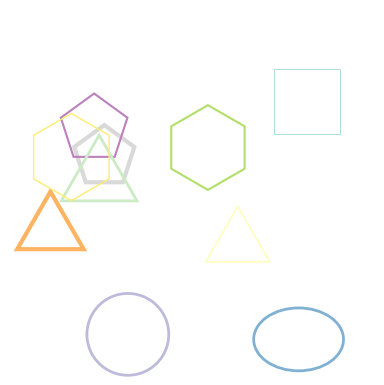[{"shape": "square", "thickness": 0.5, "radius": 0.43, "center": [0.797, 0.736]}, {"shape": "triangle", "thickness": 1, "radius": 0.48, "center": [0.617, 0.368]}, {"shape": "circle", "thickness": 2, "radius": 0.53, "center": [0.332, 0.132]}, {"shape": "oval", "thickness": 2, "radius": 0.58, "center": [0.776, 0.118]}, {"shape": "triangle", "thickness": 3, "radius": 0.5, "center": [0.131, 0.403]}, {"shape": "hexagon", "thickness": 1.5, "radius": 0.55, "center": [0.54, 0.617]}, {"shape": "pentagon", "thickness": 3, "radius": 0.41, "center": [0.271, 0.593]}, {"shape": "pentagon", "thickness": 1.5, "radius": 0.45, "center": [0.244, 0.666]}, {"shape": "triangle", "thickness": 2, "radius": 0.57, "center": [0.257, 0.535]}, {"shape": "hexagon", "thickness": 1, "radius": 0.57, "center": [0.185, 0.592]}]